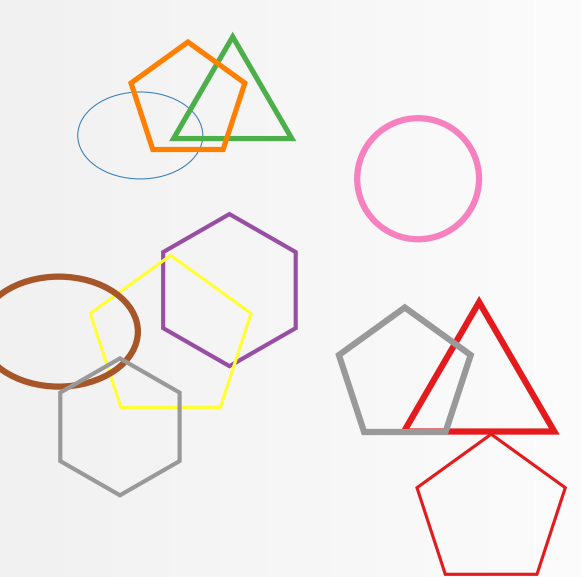[{"shape": "triangle", "thickness": 3, "radius": 0.75, "center": [0.824, 0.327]}, {"shape": "pentagon", "thickness": 1.5, "radius": 0.67, "center": [0.845, 0.113]}, {"shape": "oval", "thickness": 0.5, "radius": 0.54, "center": [0.241, 0.765]}, {"shape": "triangle", "thickness": 2.5, "radius": 0.59, "center": [0.4, 0.818]}, {"shape": "hexagon", "thickness": 2, "radius": 0.66, "center": [0.395, 0.497]}, {"shape": "pentagon", "thickness": 2.5, "radius": 0.51, "center": [0.323, 0.824]}, {"shape": "pentagon", "thickness": 1.5, "radius": 0.73, "center": [0.294, 0.411]}, {"shape": "oval", "thickness": 3, "radius": 0.68, "center": [0.101, 0.425]}, {"shape": "circle", "thickness": 3, "radius": 0.52, "center": [0.719, 0.69]}, {"shape": "hexagon", "thickness": 2, "radius": 0.59, "center": [0.206, 0.26]}, {"shape": "pentagon", "thickness": 3, "radius": 0.6, "center": [0.696, 0.348]}]